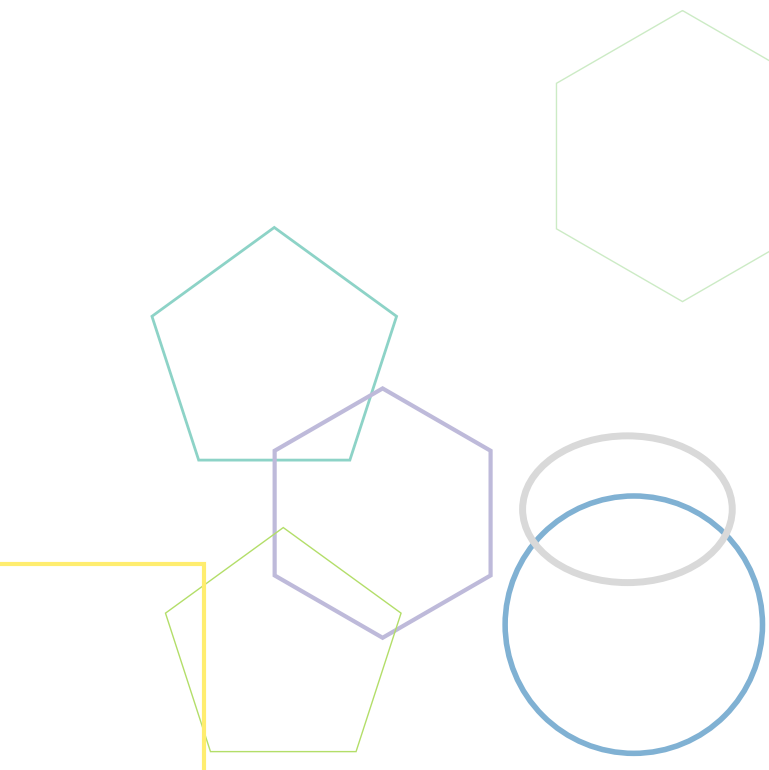[{"shape": "pentagon", "thickness": 1, "radius": 0.84, "center": [0.356, 0.538]}, {"shape": "hexagon", "thickness": 1.5, "radius": 0.81, "center": [0.497, 0.334]}, {"shape": "circle", "thickness": 2, "radius": 0.84, "center": [0.823, 0.189]}, {"shape": "pentagon", "thickness": 0.5, "radius": 0.8, "center": [0.368, 0.154]}, {"shape": "oval", "thickness": 2.5, "radius": 0.68, "center": [0.815, 0.339]}, {"shape": "hexagon", "thickness": 0.5, "radius": 0.94, "center": [0.886, 0.797]}, {"shape": "square", "thickness": 1.5, "radius": 0.73, "center": [0.119, 0.121]}]